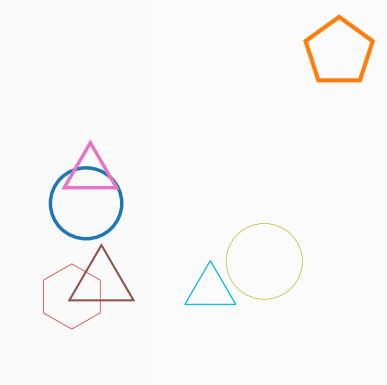[{"shape": "circle", "thickness": 2.5, "radius": 0.46, "center": [0.222, 0.472]}, {"shape": "pentagon", "thickness": 3, "radius": 0.46, "center": [0.875, 0.865]}, {"shape": "hexagon", "thickness": 0.5, "radius": 0.42, "center": [0.185, 0.23]}, {"shape": "triangle", "thickness": 1.5, "radius": 0.48, "center": [0.262, 0.268]}, {"shape": "triangle", "thickness": 2.5, "radius": 0.39, "center": [0.233, 0.551]}, {"shape": "circle", "thickness": 0.5, "radius": 0.49, "center": [0.682, 0.321]}, {"shape": "triangle", "thickness": 1, "radius": 0.38, "center": [0.543, 0.247]}]